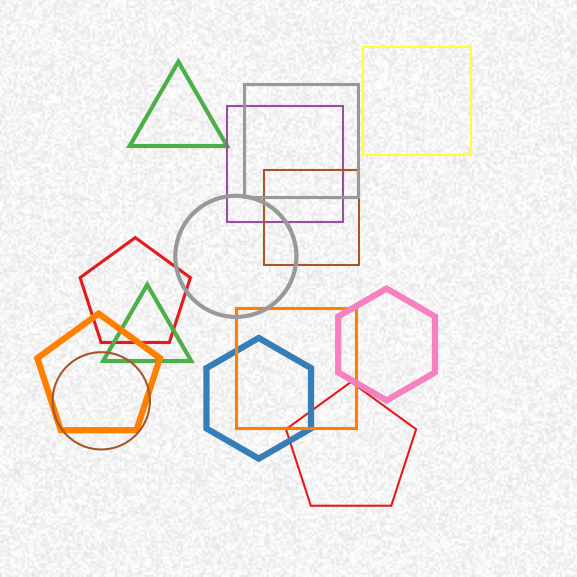[{"shape": "pentagon", "thickness": 1.5, "radius": 0.5, "center": [0.234, 0.487]}, {"shape": "pentagon", "thickness": 1, "radius": 0.59, "center": [0.608, 0.219]}, {"shape": "hexagon", "thickness": 3, "radius": 0.52, "center": [0.448, 0.309]}, {"shape": "triangle", "thickness": 2, "radius": 0.44, "center": [0.255, 0.418]}, {"shape": "triangle", "thickness": 2, "radius": 0.49, "center": [0.309, 0.795]}, {"shape": "square", "thickness": 1, "radius": 0.5, "center": [0.494, 0.715]}, {"shape": "pentagon", "thickness": 3, "radius": 0.56, "center": [0.171, 0.345]}, {"shape": "square", "thickness": 1.5, "radius": 0.52, "center": [0.513, 0.362]}, {"shape": "square", "thickness": 1, "radius": 0.47, "center": [0.723, 0.825]}, {"shape": "circle", "thickness": 1, "radius": 0.42, "center": [0.175, 0.305]}, {"shape": "square", "thickness": 1, "radius": 0.41, "center": [0.539, 0.622]}, {"shape": "hexagon", "thickness": 3, "radius": 0.48, "center": [0.669, 0.403]}, {"shape": "circle", "thickness": 2, "radius": 0.52, "center": [0.408, 0.555]}, {"shape": "square", "thickness": 1.5, "radius": 0.49, "center": [0.521, 0.756]}]